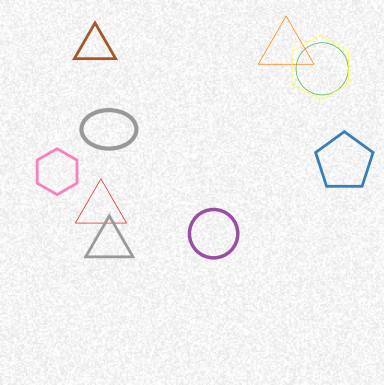[{"shape": "triangle", "thickness": 0.5, "radius": 0.38, "center": [0.262, 0.459]}, {"shape": "pentagon", "thickness": 2, "radius": 0.39, "center": [0.894, 0.58]}, {"shape": "circle", "thickness": 0.5, "radius": 0.34, "center": [0.837, 0.821]}, {"shape": "circle", "thickness": 2.5, "radius": 0.31, "center": [0.555, 0.393]}, {"shape": "triangle", "thickness": 0.5, "radius": 0.42, "center": [0.743, 0.875]}, {"shape": "hexagon", "thickness": 0.5, "radius": 0.42, "center": [0.832, 0.824]}, {"shape": "triangle", "thickness": 2, "radius": 0.31, "center": [0.247, 0.879]}, {"shape": "hexagon", "thickness": 2, "radius": 0.3, "center": [0.148, 0.554]}, {"shape": "triangle", "thickness": 2, "radius": 0.35, "center": [0.284, 0.368]}, {"shape": "oval", "thickness": 3, "radius": 0.36, "center": [0.283, 0.664]}]